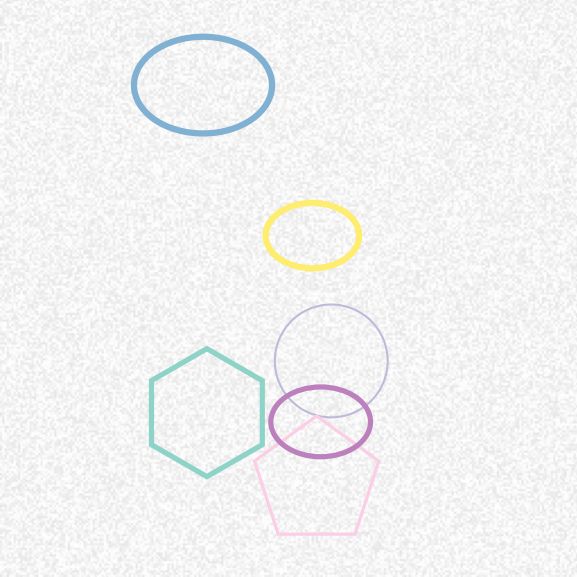[{"shape": "hexagon", "thickness": 2.5, "radius": 0.55, "center": [0.358, 0.285]}, {"shape": "circle", "thickness": 1, "radius": 0.49, "center": [0.574, 0.374]}, {"shape": "oval", "thickness": 3, "radius": 0.6, "center": [0.352, 0.852]}, {"shape": "pentagon", "thickness": 1.5, "radius": 0.57, "center": [0.548, 0.166]}, {"shape": "oval", "thickness": 2.5, "radius": 0.43, "center": [0.555, 0.269]}, {"shape": "oval", "thickness": 3, "radius": 0.4, "center": [0.541, 0.591]}]